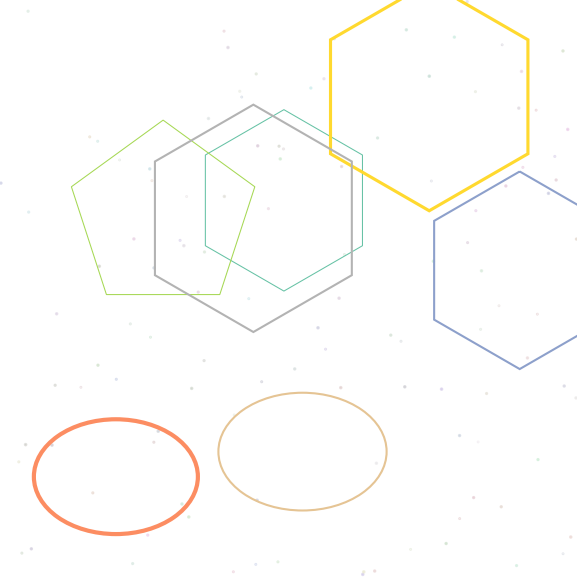[{"shape": "hexagon", "thickness": 0.5, "radius": 0.79, "center": [0.492, 0.652]}, {"shape": "oval", "thickness": 2, "radius": 0.71, "center": [0.201, 0.174]}, {"shape": "hexagon", "thickness": 1, "radius": 0.86, "center": [0.9, 0.531]}, {"shape": "pentagon", "thickness": 0.5, "radius": 0.83, "center": [0.282, 0.624]}, {"shape": "hexagon", "thickness": 1.5, "radius": 0.99, "center": [0.743, 0.832]}, {"shape": "oval", "thickness": 1, "radius": 0.73, "center": [0.524, 0.217]}, {"shape": "hexagon", "thickness": 1, "radius": 0.98, "center": [0.439, 0.621]}]